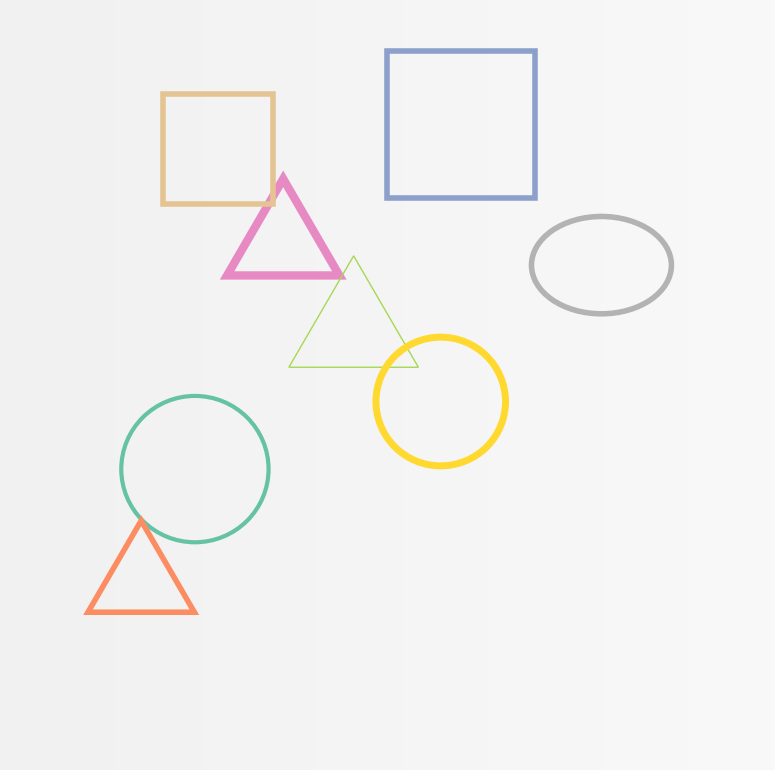[{"shape": "circle", "thickness": 1.5, "radius": 0.48, "center": [0.252, 0.391]}, {"shape": "triangle", "thickness": 2, "radius": 0.4, "center": [0.182, 0.245]}, {"shape": "square", "thickness": 2, "radius": 0.48, "center": [0.595, 0.838]}, {"shape": "triangle", "thickness": 3, "radius": 0.42, "center": [0.365, 0.684]}, {"shape": "triangle", "thickness": 0.5, "radius": 0.48, "center": [0.456, 0.571]}, {"shape": "circle", "thickness": 2.5, "radius": 0.42, "center": [0.569, 0.479]}, {"shape": "square", "thickness": 2, "radius": 0.36, "center": [0.281, 0.806]}, {"shape": "oval", "thickness": 2, "radius": 0.45, "center": [0.776, 0.656]}]